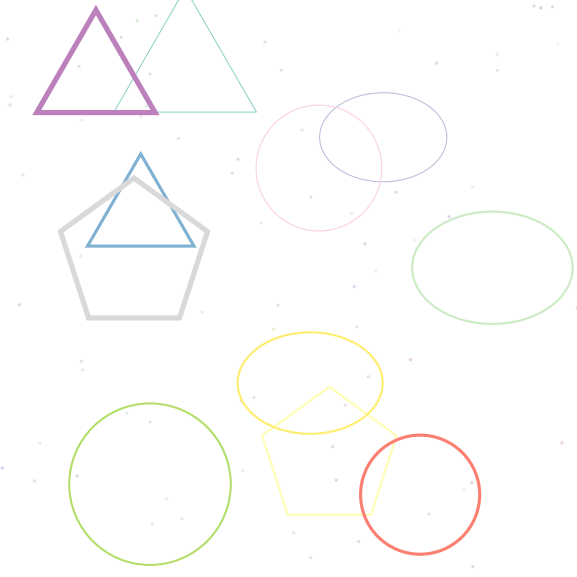[{"shape": "triangle", "thickness": 0.5, "radius": 0.71, "center": [0.321, 0.876]}, {"shape": "pentagon", "thickness": 1, "radius": 0.61, "center": [0.57, 0.207]}, {"shape": "oval", "thickness": 0.5, "radius": 0.55, "center": [0.664, 0.761]}, {"shape": "circle", "thickness": 1.5, "radius": 0.52, "center": [0.728, 0.143]}, {"shape": "triangle", "thickness": 1.5, "radius": 0.53, "center": [0.244, 0.626]}, {"shape": "circle", "thickness": 1, "radius": 0.7, "center": [0.26, 0.161]}, {"shape": "circle", "thickness": 0.5, "radius": 0.54, "center": [0.552, 0.708]}, {"shape": "pentagon", "thickness": 2.5, "radius": 0.67, "center": [0.232, 0.557]}, {"shape": "triangle", "thickness": 2.5, "radius": 0.59, "center": [0.166, 0.863]}, {"shape": "oval", "thickness": 1, "radius": 0.69, "center": [0.853, 0.535]}, {"shape": "oval", "thickness": 1, "radius": 0.63, "center": [0.537, 0.336]}]